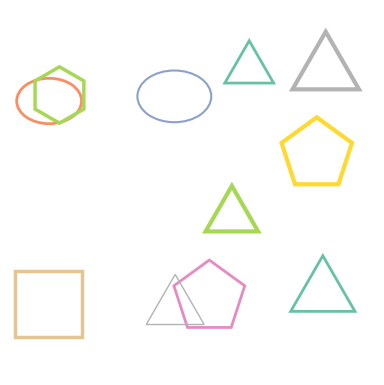[{"shape": "triangle", "thickness": 2, "radius": 0.48, "center": [0.839, 0.239]}, {"shape": "triangle", "thickness": 2, "radius": 0.37, "center": [0.647, 0.821]}, {"shape": "oval", "thickness": 2, "radius": 0.42, "center": [0.128, 0.738]}, {"shape": "oval", "thickness": 1.5, "radius": 0.48, "center": [0.453, 0.75]}, {"shape": "pentagon", "thickness": 2, "radius": 0.48, "center": [0.544, 0.228]}, {"shape": "hexagon", "thickness": 2.5, "radius": 0.37, "center": [0.154, 0.753]}, {"shape": "triangle", "thickness": 3, "radius": 0.39, "center": [0.602, 0.438]}, {"shape": "pentagon", "thickness": 3, "radius": 0.48, "center": [0.823, 0.599]}, {"shape": "square", "thickness": 2.5, "radius": 0.43, "center": [0.126, 0.21]}, {"shape": "triangle", "thickness": 1, "radius": 0.43, "center": [0.455, 0.2]}, {"shape": "triangle", "thickness": 3, "radius": 0.5, "center": [0.846, 0.818]}]